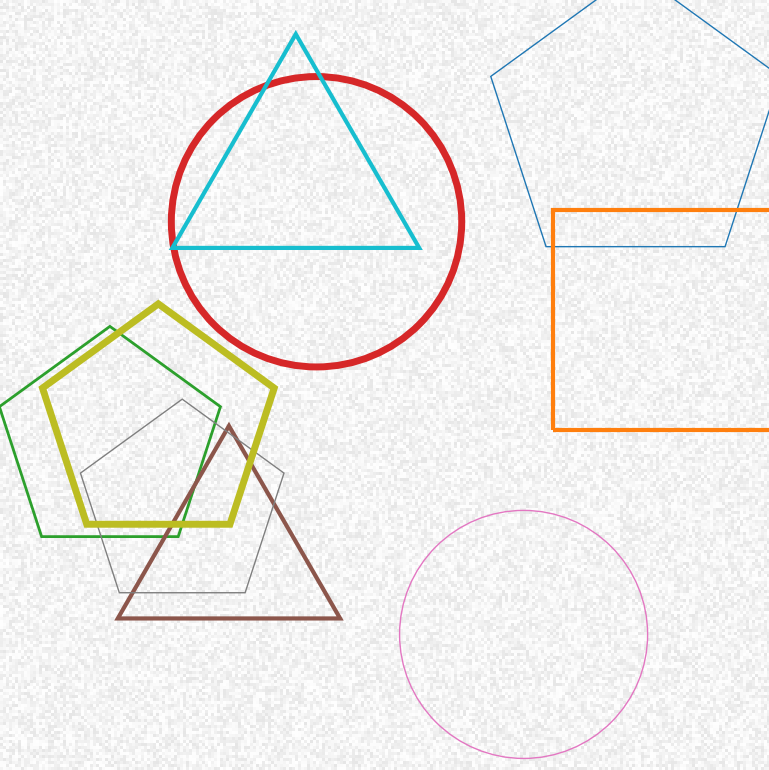[{"shape": "pentagon", "thickness": 0.5, "radius": 0.99, "center": [0.825, 0.84]}, {"shape": "square", "thickness": 1.5, "radius": 0.71, "center": [0.862, 0.585]}, {"shape": "pentagon", "thickness": 1, "radius": 0.75, "center": [0.143, 0.425]}, {"shape": "circle", "thickness": 2.5, "radius": 0.94, "center": [0.411, 0.712]}, {"shape": "triangle", "thickness": 1.5, "radius": 0.83, "center": [0.297, 0.28]}, {"shape": "circle", "thickness": 0.5, "radius": 0.81, "center": [0.68, 0.176]}, {"shape": "pentagon", "thickness": 0.5, "radius": 0.69, "center": [0.237, 0.343]}, {"shape": "pentagon", "thickness": 2.5, "radius": 0.79, "center": [0.206, 0.447]}, {"shape": "triangle", "thickness": 1.5, "radius": 0.93, "center": [0.384, 0.771]}]